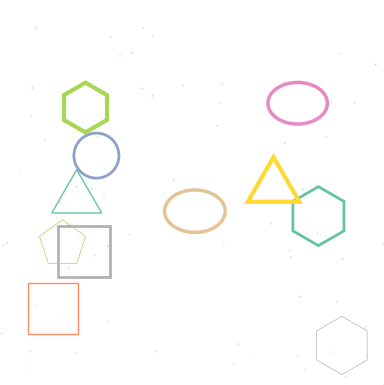[{"shape": "hexagon", "thickness": 2, "radius": 0.38, "center": [0.827, 0.439]}, {"shape": "triangle", "thickness": 1, "radius": 0.37, "center": [0.199, 0.484]}, {"shape": "square", "thickness": 1, "radius": 0.33, "center": [0.137, 0.199]}, {"shape": "circle", "thickness": 2, "radius": 0.29, "center": [0.25, 0.596]}, {"shape": "oval", "thickness": 2.5, "radius": 0.39, "center": [0.773, 0.732]}, {"shape": "pentagon", "thickness": 0.5, "radius": 0.31, "center": [0.162, 0.367]}, {"shape": "hexagon", "thickness": 3, "radius": 0.32, "center": [0.222, 0.721]}, {"shape": "triangle", "thickness": 3, "radius": 0.39, "center": [0.711, 0.515]}, {"shape": "oval", "thickness": 2.5, "radius": 0.39, "center": [0.506, 0.451]}, {"shape": "square", "thickness": 2, "radius": 0.34, "center": [0.218, 0.347]}, {"shape": "hexagon", "thickness": 0.5, "radius": 0.38, "center": [0.888, 0.103]}]